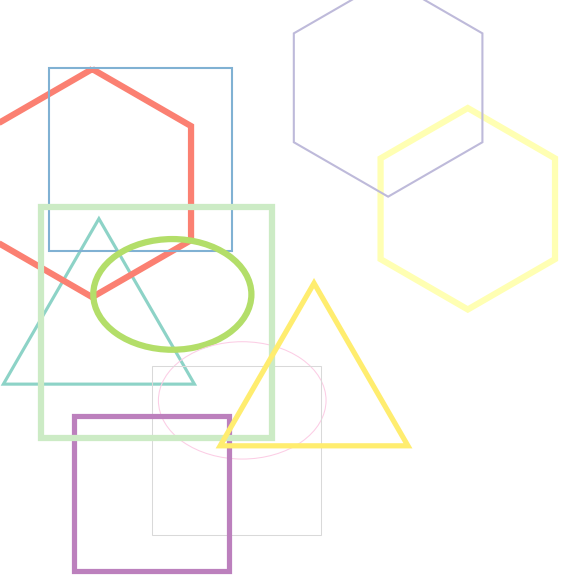[{"shape": "triangle", "thickness": 1.5, "radius": 0.95, "center": [0.171, 0.429]}, {"shape": "hexagon", "thickness": 3, "radius": 0.87, "center": [0.81, 0.638]}, {"shape": "hexagon", "thickness": 1, "radius": 0.94, "center": [0.672, 0.847]}, {"shape": "hexagon", "thickness": 3, "radius": 0.99, "center": [0.16, 0.682]}, {"shape": "square", "thickness": 1, "radius": 0.79, "center": [0.243, 0.723]}, {"shape": "oval", "thickness": 3, "radius": 0.68, "center": [0.298, 0.489]}, {"shape": "oval", "thickness": 0.5, "radius": 0.73, "center": [0.419, 0.306]}, {"shape": "square", "thickness": 0.5, "radius": 0.73, "center": [0.41, 0.219]}, {"shape": "square", "thickness": 2.5, "radius": 0.67, "center": [0.262, 0.145]}, {"shape": "square", "thickness": 3, "radius": 1.0, "center": [0.271, 0.441]}, {"shape": "triangle", "thickness": 2.5, "radius": 0.94, "center": [0.544, 0.321]}]